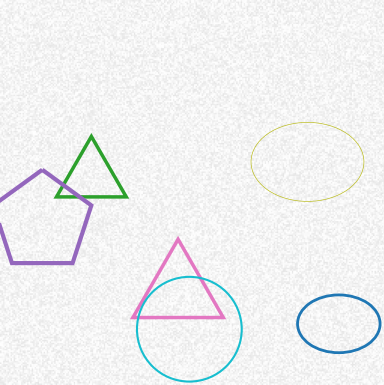[{"shape": "oval", "thickness": 2, "radius": 0.54, "center": [0.88, 0.159]}, {"shape": "triangle", "thickness": 2.5, "radius": 0.52, "center": [0.237, 0.541]}, {"shape": "pentagon", "thickness": 3, "radius": 0.67, "center": [0.11, 0.425]}, {"shape": "triangle", "thickness": 2.5, "radius": 0.68, "center": [0.463, 0.243]}, {"shape": "oval", "thickness": 0.5, "radius": 0.73, "center": [0.799, 0.58]}, {"shape": "circle", "thickness": 1.5, "radius": 0.68, "center": [0.492, 0.145]}]